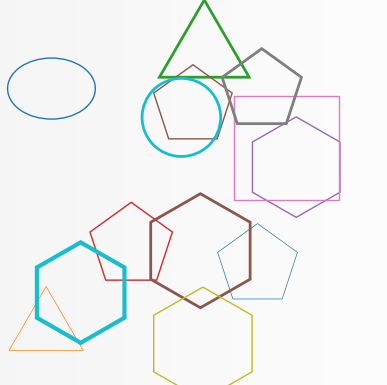[{"shape": "pentagon", "thickness": 0.5, "radius": 0.54, "center": [0.665, 0.311]}, {"shape": "oval", "thickness": 1, "radius": 0.57, "center": [0.133, 0.77]}, {"shape": "triangle", "thickness": 0.5, "radius": 0.55, "center": [0.119, 0.145]}, {"shape": "triangle", "thickness": 2, "radius": 0.67, "center": [0.527, 0.866]}, {"shape": "pentagon", "thickness": 1, "radius": 0.56, "center": [0.339, 0.363]}, {"shape": "hexagon", "thickness": 1, "radius": 0.65, "center": [0.764, 0.566]}, {"shape": "hexagon", "thickness": 2, "radius": 0.74, "center": [0.517, 0.349]}, {"shape": "pentagon", "thickness": 1, "radius": 0.53, "center": [0.498, 0.725]}, {"shape": "square", "thickness": 1, "radius": 0.68, "center": [0.74, 0.616]}, {"shape": "pentagon", "thickness": 2, "radius": 0.54, "center": [0.676, 0.766]}, {"shape": "hexagon", "thickness": 1, "radius": 0.73, "center": [0.524, 0.108]}, {"shape": "hexagon", "thickness": 3, "radius": 0.65, "center": [0.208, 0.24]}, {"shape": "circle", "thickness": 2, "radius": 0.51, "center": [0.468, 0.695]}]